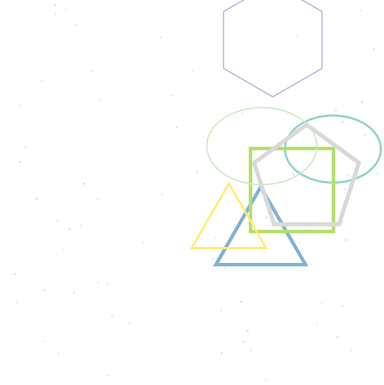[{"shape": "oval", "thickness": 1.5, "radius": 0.62, "center": [0.865, 0.613]}, {"shape": "hexagon", "thickness": 1, "radius": 0.74, "center": [0.709, 0.896]}, {"shape": "triangle", "thickness": 2.5, "radius": 0.67, "center": [0.677, 0.38]}, {"shape": "square", "thickness": 2.5, "radius": 0.54, "center": [0.757, 0.507]}, {"shape": "pentagon", "thickness": 3, "radius": 0.72, "center": [0.796, 0.533]}, {"shape": "oval", "thickness": 1, "radius": 0.71, "center": [0.68, 0.621]}, {"shape": "triangle", "thickness": 1.5, "radius": 0.56, "center": [0.595, 0.412]}]